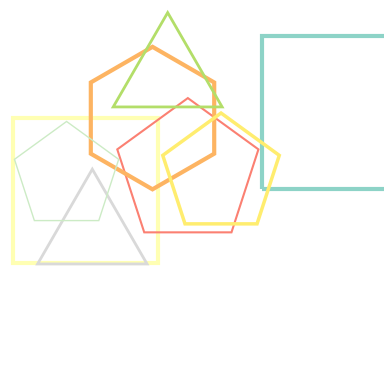[{"shape": "square", "thickness": 3, "radius": 0.99, "center": [0.878, 0.708]}, {"shape": "square", "thickness": 3, "radius": 0.94, "center": [0.222, 0.505]}, {"shape": "pentagon", "thickness": 1.5, "radius": 0.96, "center": [0.488, 0.552]}, {"shape": "hexagon", "thickness": 3, "radius": 0.93, "center": [0.396, 0.693]}, {"shape": "triangle", "thickness": 2, "radius": 0.82, "center": [0.436, 0.804]}, {"shape": "triangle", "thickness": 2, "radius": 0.82, "center": [0.24, 0.396]}, {"shape": "pentagon", "thickness": 1, "radius": 0.71, "center": [0.173, 0.542]}, {"shape": "pentagon", "thickness": 2.5, "radius": 0.8, "center": [0.574, 0.547]}]